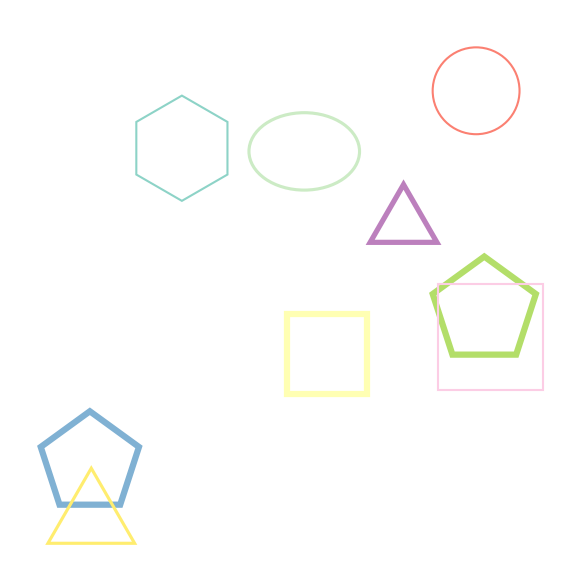[{"shape": "hexagon", "thickness": 1, "radius": 0.46, "center": [0.315, 0.742]}, {"shape": "square", "thickness": 3, "radius": 0.35, "center": [0.567, 0.386]}, {"shape": "circle", "thickness": 1, "radius": 0.38, "center": [0.824, 0.842]}, {"shape": "pentagon", "thickness": 3, "radius": 0.45, "center": [0.156, 0.198]}, {"shape": "pentagon", "thickness": 3, "radius": 0.47, "center": [0.839, 0.461]}, {"shape": "square", "thickness": 1, "radius": 0.46, "center": [0.849, 0.415]}, {"shape": "triangle", "thickness": 2.5, "radius": 0.33, "center": [0.699, 0.613]}, {"shape": "oval", "thickness": 1.5, "radius": 0.48, "center": [0.527, 0.737]}, {"shape": "triangle", "thickness": 1.5, "radius": 0.43, "center": [0.158, 0.102]}]